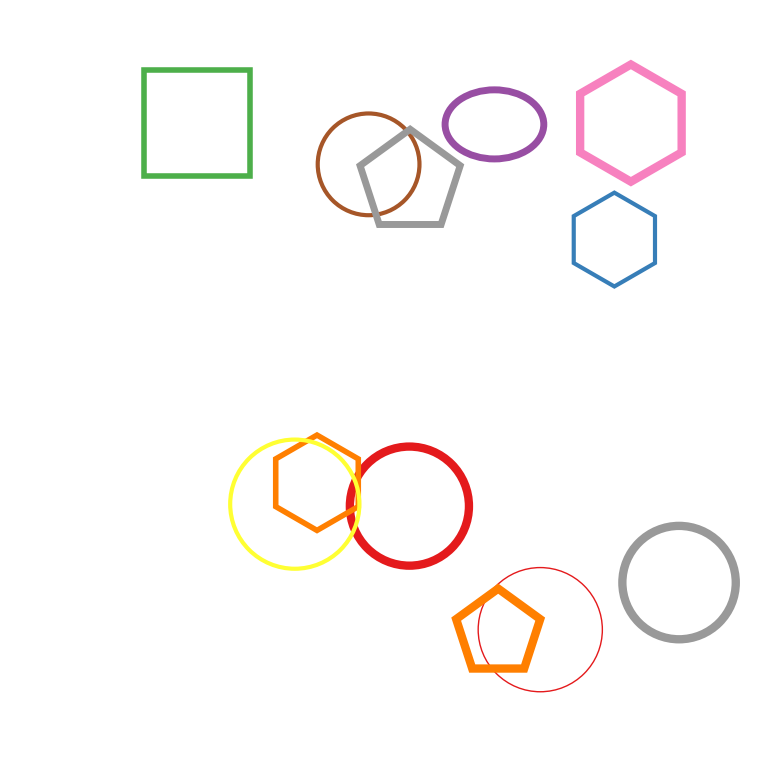[{"shape": "circle", "thickness": 0.5, "radius": 0.4, "center": [0.702, 0.182]}, {"shape": "circle", "thickness": 3, "radius": 0.39, "center": [0.532, 0.343]}, {"shape": "hexagon", "thickness": 1.5, "radius": 0.3, "center": [0.798, 0.689]}, {"shape": "square", "thickness": 2, "radius": 0.34, "center": [0.256, 0.84]}, {"shape": "oval", "thickness": 2.5, "radius": 0.32, "center": [0.642, 0.838]}, {"shape": "pentagon", "thickness": 3, "radius": 0.29, "center": [0.647, 0.178]}, {"shape": "hexagon", "thickness": 2, "radius": 0.31, "center": [0.412, 0.373]}, {"shape": "circle", "thickness": 1.5, "radius": 0.42, "center": [0.383, 0.345]}, {"shape": "circle", "thickness": 1.5, "radius": 0.33, "center": [0.479, 0.787]}, {"shape": "hexagon", "thickness": 3, "radius": 0.38, "center": [0.819, 0.84]}, {"shape": "pentagon", "thickness": 2.5, "radius": 0.34, "center": [0.533, 0.764]}, {"shape": "circle", "thickness": 3, "radius": 0.37, "center": [0.882, 0.243]}]